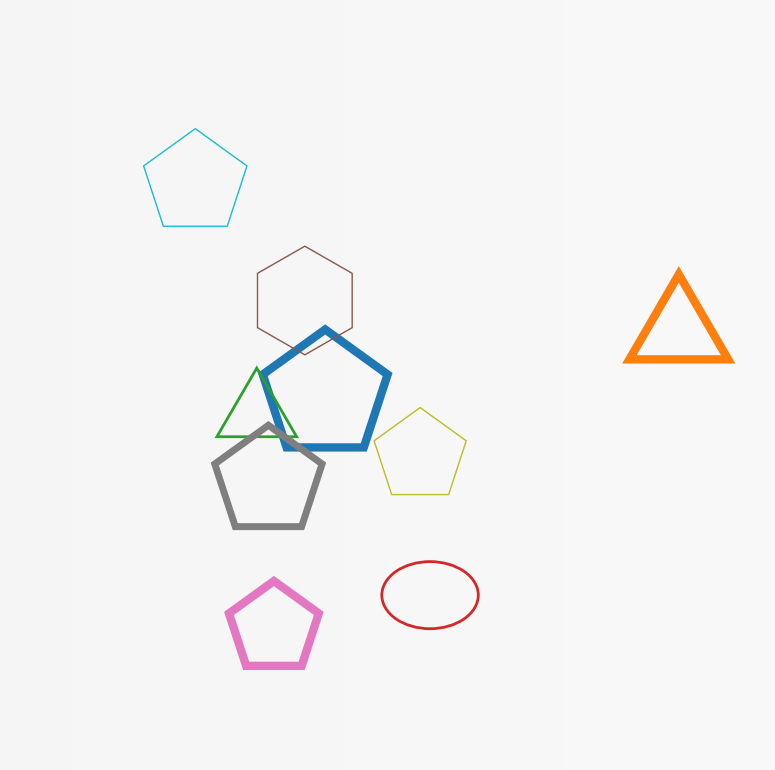[{"shape": "pentagon", "thickness": 3, "radius": 0.42, "center": [0.42, 0.487]}, {"shape": "triangle", "thickness": 3, "radius": 0.37, "center": [0.876, 0.57]}, {"shape": "triangle", "thickness": 1, "radius": 0.3, "center": [0.331, 0.463]}, {"shape": "oval", "thickness": 1, "radius": 0.31, "center": [0.555, 0.227]}, {"shape": "hexagon", "thickness": 0.5, "radius": 0.35, "center": [0.393, 0.61]}, {"shape": "pentagon", "thickness": 3, "radius": 0.3, "center": [0.353, 0.185]}, {"shape": "pentagon", "thickness": 2.5, "radius": 0.36, "center": [0.346, 0.375]}, {"shape": "pentagon", "thickness": 0.5, "radius": 0.31, "center": [0.542, 0.408]}, {"shape": "pentagon", "thickness": 0.5, "radius": 0.35, "center": [0.252, 0.763]}]